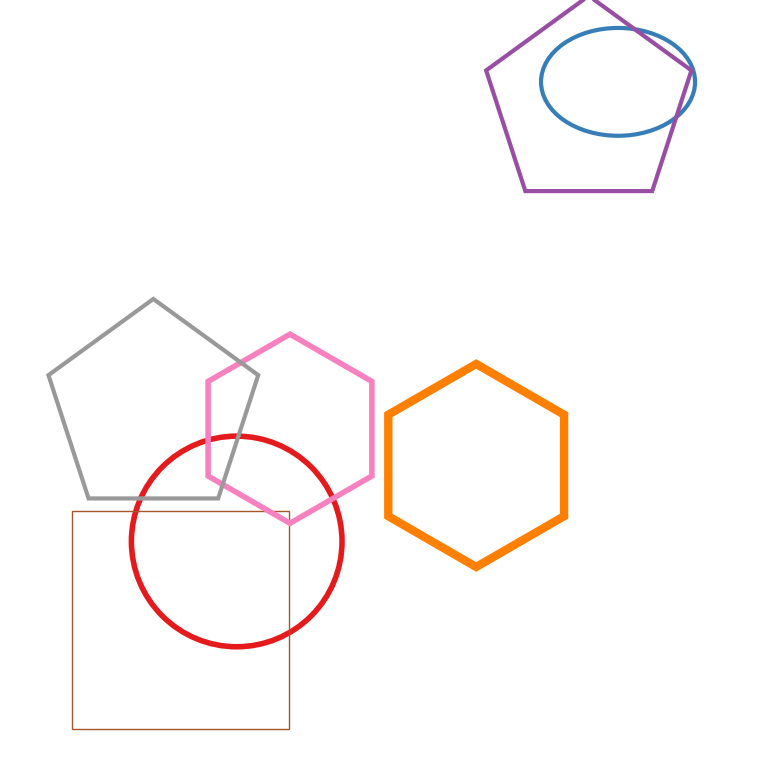[{"shape": "circle", "thickness": 2, "radius": 0.68, "center": [0.307, 0.297]}, {"shape": "oval", "thickness": 1.5, "radius": 0.5, "center": [0.803, 0.894]}, {"shape": "pentagon", "thickness": 1.5, "radius": 0.7, "center": [0.765, 0.865]}, {"shape": "hexagon", "thickness": 3, "radius": 0.66, "center": [0.618, 0.396]}, {"shape": "square", "thickness": 0.5, "radius": 0.71, "center": [0.234, 0.195]}, {"shape": "hexagon", "thickness": 2, "radius": 0.61, "center": [0.377, 0.443]}, {"shape": "pentagon", "thickness": 1.5, "radius": 0.72, "center": [0.199, 0.469]}]